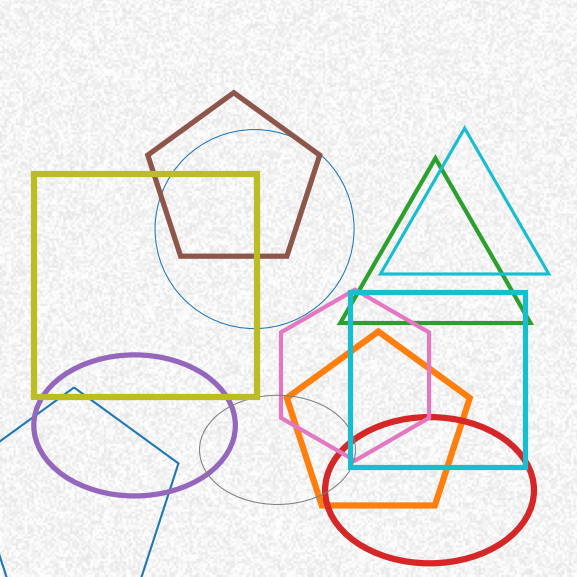[{"shape": "circle", "thickness": 0.5, "radius": 0.86, "center": [0.441, 0.602]}, {"shape": "pentagon", "thickness": 1, "radius": 0.95, "center": [0.128, 0.138]}, {"shape": "pentagon", "thickness": 3, "radius": 0.83, "center": [0.655, 0.259]}, {"shape": "triangle", "thickness": 2, "radius": 0.95, "center": [0.754, 0.535]}, {"shape": "oval", "thickness": 3, "radius": 0.9, "center": [0.744, 0.15]}, {"shape": "oval", "thickness": 2.5, "radius": 0.87, "center": [0.233, 0.262]}, {"shape": "pentagon", "thickness": 2.5, "radius": 0.78, "center": [0.405, 0.682]}, {"shape": "hexagon", "thickness": 2, "radius": 0.74, "center": [0.615, 0.35]}, {"shape": "oval", "thickness": 0.5, "radius": 0.68, "center": [0.481, 0.22]}, {"shape": "square", "thickness": 3, "radius": 0.97, "center": [0.252, 0.505]}, {"shape": "square", "thickness": 2.5, "radius": 0.76, "center": [0.757, 0.342]}, {"shape": "triangle", "thickness": 1.5, "radius": 0.84, "center": [0.805, 0.609]}]